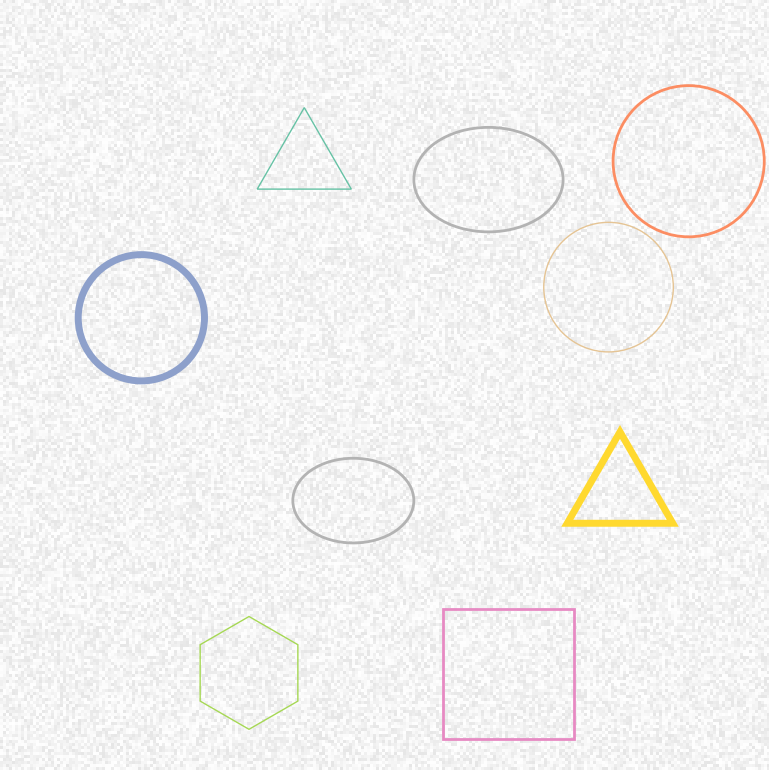[{"shape": "triangle", "thickness": 0.5, "radius": 0.35, "center": [0.395, 0.79]}, {"shape": "circle", "thickness": 1, "radius": 0.49, "center": [0.894, 0.791]}, {"shape": "circle", "thickness": 2.5, "radius": 0.41, "center": [0.184, 0.587]}, {"shape": "square", "thickness": 1, "radius": 0.42, "center": [0.66, 0.125]}, {"shape": "hexagon", "thickness": 0.5, "radius": 0.37, "center": [0.323, 0.126]}, {"shape": "triangle", "thickness": 2.5, "radius": 0.4, "center": [0.805, 0.36]}, {"shape": "circle", "thickness": 0.5, "radius": 0.42, "center": [0.79, 0.627]}, {"shape": "oval", "thickness": 1, "radius": 0.39, "center": [0.459, 0.35]}, {"shape": "oval", "thickness": 1, "radius": 0.48, "center": [0.634, 0.767]}]